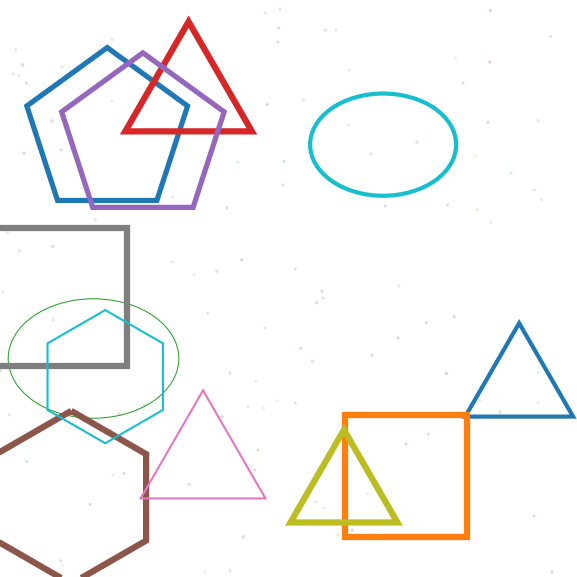[{"shape": "pentagon", "thickness": 2.5, "radius": 0.73, "center": [0.186, 0.77]}, {"shape": "triangle", "thickness": 2, "radius": 0.54, "center": [0.899, 0.332]}, {"shape": "square", "thickness": 3, "radius": 0.53, "center": [0.702, 0.175]}, {"shape": "oval", "thickness": 0.5, "radius": 0.74, "center": [0.162, 0.378]}, {"shape": "triangle", "thickness": 3, "radius": 0.63, "center": [0.327, 0.835]}, {"shape": "pentagon", "thickness": 2.5, "radius": 0.74, "center": [0.247, 0.76]}, {"shape": "hexagon", "thickness": 3, "radius": 0.75, "center": [0.123, 0.138]}, {"shape": "triangle", "thickness": 1, "radius": 0.62, "center": [0.352, 0.198]}, {"shape": "square", "thickness": 3, "radius": 0.59, "center": [0.1, 0.485]}, {"shape": "triangle", "thickness": 3, "radius": 0.54, "center": [0.596, 0.148]}, {"shape": "hexagon", "thickness": 1, "radius": 0.58, "center": [0.182, 0.347]}, {"shape": "oval", "thickness": 2, "radius": 0.63, "center": [0.663, 0.749]}]